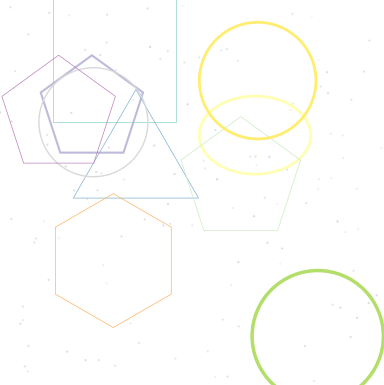[{"shape": "square", "thickness": 0.5, "radius": 0.8, "center": [0.297, 0.843]}, {"shape": "oval", "thickness": 2, "radius": 0.72, "center": [0.662, 0.649]}, {"shape": "pentagon", "thickness": 1.5, "radius": 0.7, "center": [0.239, 0.717]}, {"shape": "triangle", "thickness": 0.5, "radius": 0.94, "center": [0.353, 0.579]}, {"shape": "hexagon", "thickness": 0.5, "radius": 0.87, "center": [0.294, 0.323]}, {"shape": "circle", "thickness": 2.5, "radius": 0.85, "center": [0.825, 0.127]}, {"shape": "circle", "thickness": 1, "radius": 0.71, "center": [0.243, 0.683]}, {"shape": "pentagon", "thickness": 0.5, "radius": 0.77, "center": [0.152, 0.702]}, {"shape": "pentagon", "thickness": 0.5, "radius": 0.82, "center": [0.625, 0.534]}, {"shape": "circle", "thickness": 2, "radius": 0.76, "center": [0.669, 0.791]}]